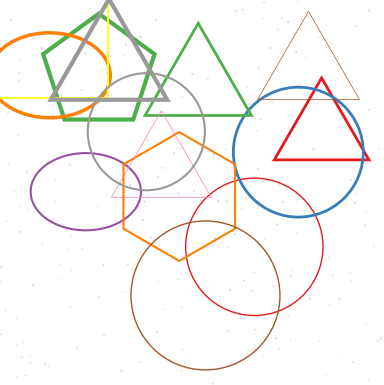[{"shape": "circle", "thickness": 1, "radius": 0.89, "center": [0.661, 0.359]}, {"shape": "triangle", "thickness": 2, "radius": 0.71, "center": [0.835, 0.656]}, {"shape": "circle", "thickness": 2, "radius": 0.84, "center": [0.775, 0.605]}, {"shape": "pentagon", "thickness": 3, "radius": 0.76, "center": [0.257, 0.813]}, {"shape": "triangle", "thickness": 2, "radius": 0.8, "center": [0.515, 0.78]}, {"shape": "oval", "thickness": 1.5, "radius": 0.72, "center": [0.223, 0.502]}, {"shape": "hexagon", "thickness": 1.5, "radius": 0.84, "center": [0.466, 0.49]}, {"shape": "oval", "thickness": 2.5, "radius": 0.79, "center": [0.129, 0.804]}, {"shape": "square", "thickness": 1.5, "radius": 0.75, "center": [0.131, 0.894]}, {"shape": "triangle", "thickness": 0.5, "radius": 0.76, "center": [0.801, 0.818]}, {"shape": "circle", "thickness": 1, "radius": 0.97, "center": [0.534, 0.233]}, {"shape": "triangle", "thickness": 0.5, "radius": 0.75, "center": [0.419, 0.562]}, {"shape": "circle", "thickness": 1.5, "radius": 0.76, "center": [0.38, 0.658]}, {"shape": "triangle", "thickness": 3, "radius": 0.87, "center": [0.283, 0.828]}]